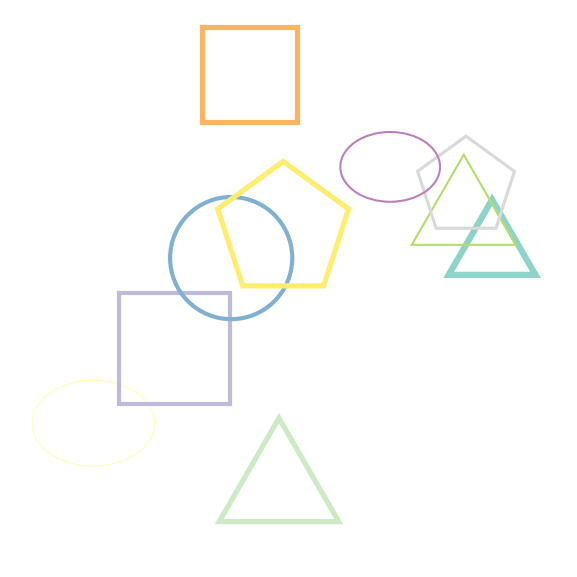[{"shape": "triangle", "thickness": 3, "radius": 0.43, "center": [0.852, 0.567]}, {"shape": "oval", "thickness": 0.5, "radius": 0.53, "center": [0.162, 0.266]}, {"shape": "square", "thickness": 2, "radius": 0.48, "center": [0.303, 0.395]}, {"shape": "circle", "thickness": 2, "radius": 0.53, "center": [0.4, 0.552]}, {"shape": "square", "thickness": 2.5, "radius": 0.41, "center": [0.433, 0.869]}, {"shape": "triangle", "thickness": 1, "radius": 0.52, "center": [0.803, 0.627]}, {"shape": "pentagon", "thickness": 1.5, "radius": 0.44, "center": [0.807, 0.675]}, {"shape": "oval", "thickness": 1, "radius": 0.43, "center": [0.676, 0.71]}, {"shape": "triangle", "thickness": 2.5, "radius": 0.6, "center": [0.483, 0.156]}, {"shape": "pentagon", "thickness": 2.5, "radius": 0.6, "center": [0.49, 0.6]}]